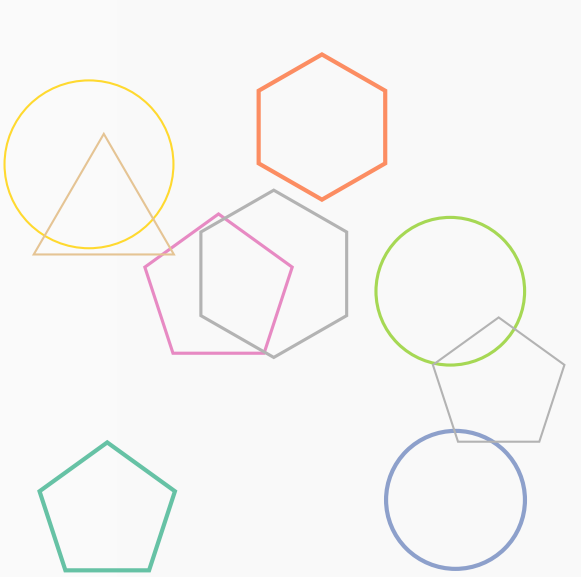[{"shape": "pentagon", "thickness": 2, "radius": 0.61, "center": [0.184, 0.111]}, {"shape": "hexagon", "thickness": 2, "radius": 0.63, "center": [0.554, 0.779]}, {"shape": "circle", "thickness": 2, "radius": 0.6, "center": [0.784, 0.134]}, {"shape": "pentagon", "thickness": 1.5, "radius": 0.67, "center": [0.376, 0.495]}, {"shape": "circle", "thickness": 1.5, "radius": 0.64, "center": [0.775, 0.495]}, {"shape": "circle", "thickness": 1, "radius": 0.73, "center": [0.153, 0.715]}, {"shape": "triangle", "thickness": 1, "radius": 0.7, "center": [0.179, 0.628]}, {"shape": "hexagon", "thickness": 1.5, "radius": 0.72, "center": [0.471, 0.525]}, {"shape": "pentagon", "thickness": 1, "radius": 0.59, "center": [0.858, 0.331]}]